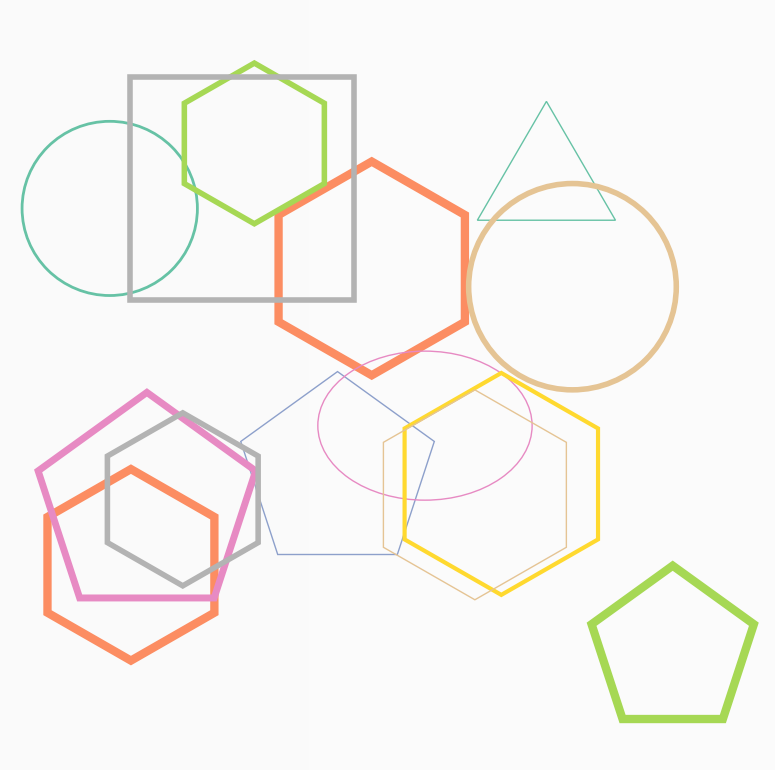[{"shape": "circle", "thickness": 1, "radius": 0.57, "center": [0.142, 0.729]}, {"shape": "triangle", "thickness": 0.5, "radius": 0.51, "center": [0.705, 0.765]}, {"shape": "hexagon", "thickness": 3, "radius": 0.62, "center": [0.169, 0.266]}, {"shape": "hexagon", "thickness": 3, "radius": 0.69, "center": [0.48, 0.651]}, {"shape": "pentagon", "thickness": 0.5, "radius": 0.66, "center": [0.436, 0.386]}, {"shape": "pentagon", "thickness": 2.5, "radius": 0.74, "center": [0.19, 0.343]}, {"shape": "oval", "thickness": 0.5, "radius": 0.69, "center": [0.548, 0.447]}, {"shape": "hexagon", "thickness": 2, "radius": 0.52, "center": [0.328, 0.814]}, {"shape": "pentagon", "thickness": 3, "radius": 0.55, "center": [0.868, 0.155]}, {"shape": "hexagon", "thickness": 1.5, "radius": 0.72, "center": [0.647, 0.372]}, {"shape": "circle", "thickness": 2, "radius": 0.67, "center": [0.739, 0.628]}, {"shape": "hexagon", "thickness": 0.5, "radius": 0.68, "center": [0.613, 0.357]}, {"shape": "square", "thickness": 2, "radius": 0.72, "center": [0.313, 0.755]}, {"shape": "hexagon", "thickness": 2, "radius": 0.56, "center": [0.236, 0.352]}]